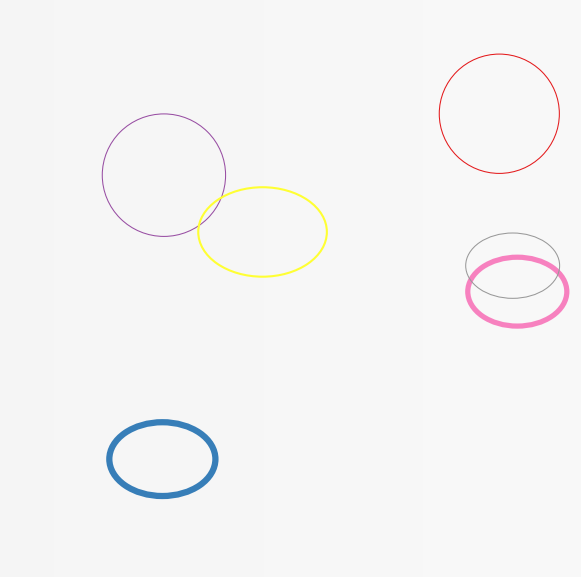[{"shape": "circle", "thickness": 0.5, "radius": 0.52, "center": [0.859, 0.802]}, {"shape": "oval", "thickness": 3, "radius": 0.46, "center": [0.279, 0.204]}, {"shape": "circle", "thickness": 0.5, "radius": 0.53, "center": [0.282, 0.696]}, {"shape": "oval", "thickness": 1, "radius": 0.55, "center": [0.452, 0.597]}, {"shape": "oval", "thickness": 2.5, "radius": 0.43, "center": [0.89, 0.494]}, {"shape": "oval", "thickness": 0.5, "radius": 0.4, "center": [0.882, 0.539]}]